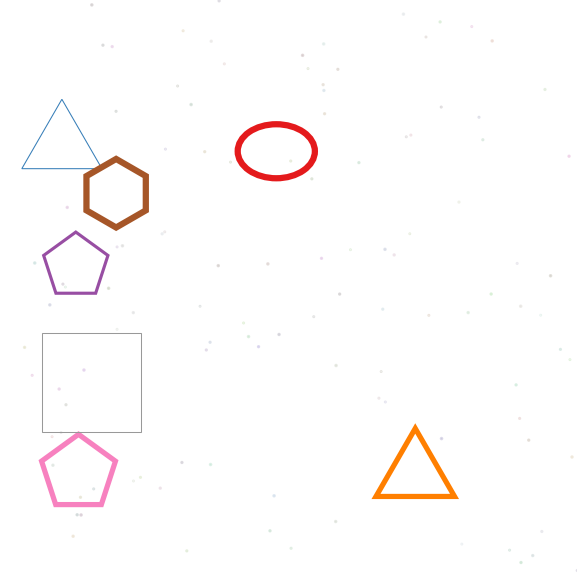[{"shape": "oval", "thickness": 3, "radius": 0.33, "center": [0.478, 0.737]}, {"shape": "triangle", "thickness": 0.5, "radius": 0.4, "center": [0.107, 0.747]}, {"shape": "pentagon", "thickness": 1.5, "radius": 0.29, "center": [0.131, 0.539]}, {"shape": "triangle", "thickness": 2.5, "radius": 0.39, "center": [0.719, 0.179]}, {"shape": "hexagon", "thickness": 3, "radius": 0.3, "center": [0.201, 0.665]}, {"shape": "pentagon", "thickness": 2.5, "radius": 0.34, "center": [0.136, 0.18]}, {"shape": "square", "thickness": 0.5, "radius": 0.43, "center": [0.158, 0.337]}]